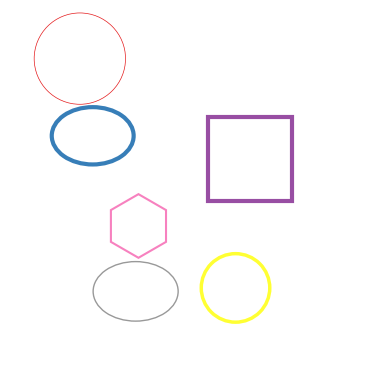[{"shape": "circle", "thickness": 0.5, "radius": 0.59, "center": [0.207, 0.848]}, {"shape": "oval", "thickness": 3, "radius": 0.53, "center": [0.241, 0.647]}, {"shape": "square", "thickness": 3, "radius": 0.55, "center": [0.649, 0.587]}, {"shape": "circle", "thickness": 2.5, "radius": 0.44, "center": [0.612, 0.252]}, {"shape": "hexagon", "thickness": 1.5, "radius": 0.41, "center": [0.36, 0.413]}, {"shape": "oval", "thickness": 1, "radius": 0.55, "center": [0.352, 0.243]}]